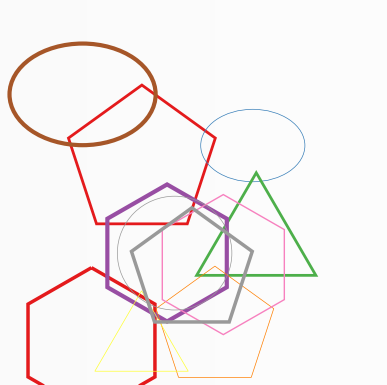[{"shape": "pentagon", "thickness": 2, "radius": 1.0, "center": [0.366, 0.58]}, {"shape": "hexagon", "thickness": 2.5, "radius": 0.95, "center": [0.236, 0.116]}, {"shape": "oval", "thickness": 0.5, "radius": 0.67, "center": [0.652, 0.622]}, {"shape": "triangle", "thickness": 2, "radius": 0.89, "center": [0.661, 0.374]}, {"shape": "hexagon", "thickness": 3, "radius": 0.89, "center": [0.431, 0.343]}, {"shape": "pentagon", "thickness": 0.5, "radius": 0.8, "center": [0.555, 0.149]}, {"shape": "triangle", "thickness": 0.5, "radius": 0.7, "center": [0.365, 0.105]}, {"shape": "oval", "thickness": 3, "radius": 0.94, "center": [0.213, 0.755]}, {"shape": "hexagon", "thickness": 1, "radius": 0.91, "center": [0.576, 0.313]}, {"shape": "pentagon", "thickness": 2.5, "radius": 0.82, "center": [0.495, 0.296]}, {"shape": "circle", "thickness": 0.5, "radius": 0.74, "center": [0.451, 0.343]}]